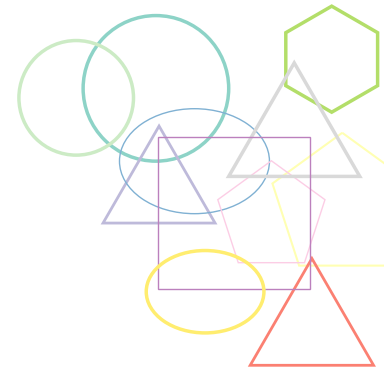[{"shape": "circle", "thickness": 2.5, "radius": 0.95, "center": [0.405, 0.77]}, {"shape": "pentagon", "thickness": 1.5, "radius": 0.95, "center": [0.889, 0.464]}, {"shape": "triangle", "thickness": 2, "radius": 0.84, "center": [0.413, 0.505]}, {"shape": "triangle", "thickness": 2, "radius": 0.92, "center": [0.81, 0.144]}, {"shape": "oval", "thickness": 1, "radius": 0.97, "center": [0.505, 0.581]}, {"shape": "hexagon", "thickness": 2.5, "radius": 0.69, "center": [0.862, 0.846]}, {"shape": "pentagon", "thickness": 1, "radius": 0.73, "center": [0.705, 0.436]}, {"shape": "triangle", "thickness": 2.5, "radius": 0.98, "center": [0.764, 0.64]}, {"shape": "square", "thickness": 1, "radius": 0.99, "center": [0.608, 0.448]}, {"shape": "circle", "thickness": 2.5, "radius": 0.74, "center": [0.198, 0.746]}, {"shape": "oval", "thickness": 2.5, "radius": 0.76, "center": [0.533, 0.242]}]